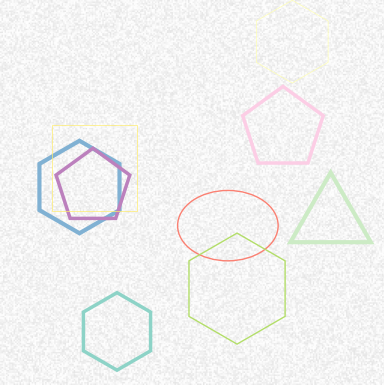[{"shape": "hexagon", "thickness": 2.5, "radius": 0.5, "center": [0.304, 0.139]}, {"shape": "hexagon", "thickness": 0.5, "radius": 0.54, "center": [0.759, 0.892]}, {"shape": "oval", "thickness": 1, "radius": 0.65, "center": [0.592, 0.414]}, {"shape": "hexagon", "thickness": 3, "radius": 0.6, "center": [0.206, 0.514]}, {"shape": "hexagon", "thickness": 1, "radius": 0.72, "center": [0.616, 0.25]}, {"shape": "pentagon", "thickness": 2.5, "radius": 0.55, "center": [0.735, 0.666]}, {"shape": "pentagon", "thickness": 2.5, "radius": 0.5, "center": [0.241, 0.514]}, {"shape": "triangle", "thickness": 3, "radius": 0.6, "center": [0.859, 0.431]}, {"shape": "square", "thickness": 0.5, "radius": 0.56, "center": [0.245, 0.564]}]